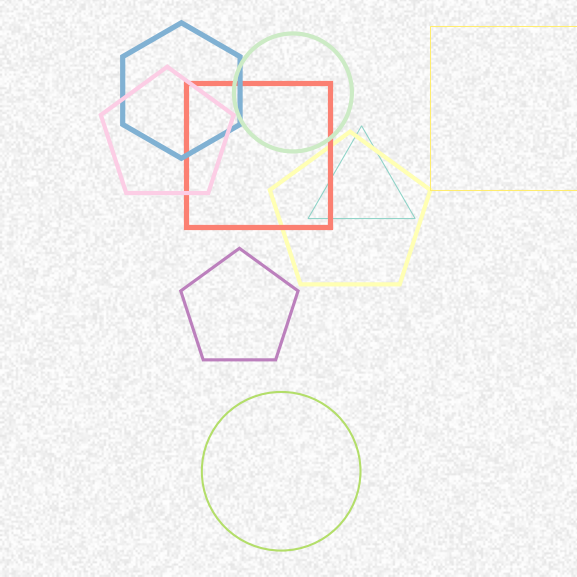[{"shape": "triangle", "thickness": 0.5, "radius": 0.54, "center": [0.626, 0.674]}, {"shape": "pentagon", "thickness": 2, "radius": 0.73, "center": [0.606, 0.625]}, {"shape": "square", "thickness": 2.5, "radius": 0.62, "center": [0.446, 0.731]}, {"shape": "hexagon", "thickness": 2.5, "radius": 0.59, "center": [0.314, 0.842]}, {"shape": "circle", "thickness": 1, "radius": 0.69, "center": [0.487, 0.183]}, {"shape": "pentagon", "thickness": 2, "radius": 0.6, "center": [0.29, 0.763]}, {"shape": "pentagon", "thickness": 1.5, "radius": 0.53, "center": [0.415, 0.462]}, {"shape": "circle", "thickness": 2, "radius": 0.51, "center": [0.507, 0.839]}, {"shape": "square", "thickness": 0.5, "radius": 0.71, "center": [0.887, 0.812]}]